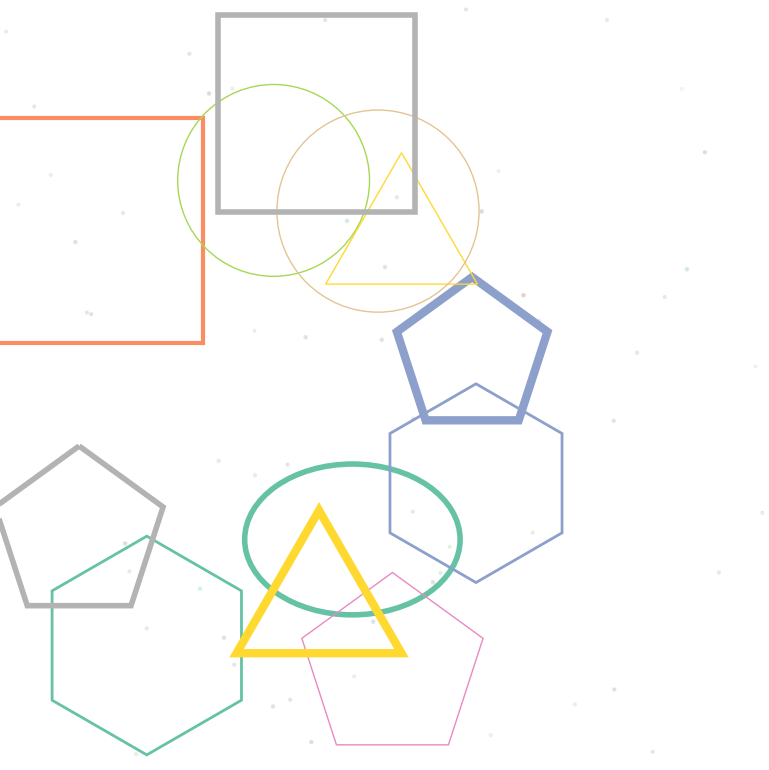[{"shape": "oval", "thickness": 2, "radius": 0.7, "center": [0.458, 0.299]}, {"shape": "hexagon", "thickness": 1, "radius": 0.71, "center": [0.191, 0.162]}, {"shape": "square", "thickness": 1.5, "radius": 0.73, "center": [0.118, 0.701]}, {"shape": "pentagon", "thickness": 3, "radius": 0.51, "center": [0.613, 0.537]}, {"shape": "hexagon", "thickness": 1, "radius": 0.65, "center": [0.618, 0.373]}, {"shape": "pentagon", "thickness": 0.5, "radius": 0.62, "center": [0.51, 0.133]}, {"shape": "circle", "thickness": 0.5, "radius": 0.62, "center": [0.355, 0.766]}, {"shape": "triangle", "thickness": 0.5, "radius": 0.57, "center": [0.521, 0.688]}, {"shape": "triangle", "thickness": 3, "radius": 0.62, "center": [0.414, 0.213]}, {"shape": "circle", "thickness": 0.5, "radius": 0.66, "center": [0.491, 0.726]}, {"shape": "pentagon", "thickness": 2, "radius": 0.57, "center": [0.103, 0.306]}, {"shape": "square", "thickness": 2, "radius": 0.64, "center": [0.411, 0.853]}]